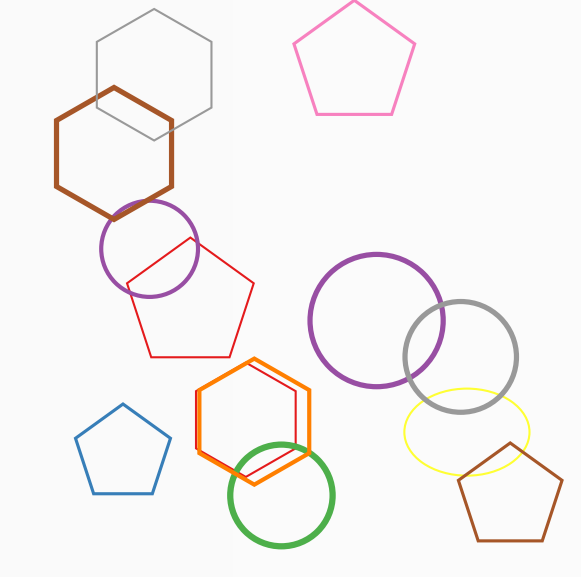[{"shape": "pentagon", "thickness": 1, "radius": 0.57, "center": [0.328, 0.473]}, {"shape": "hexagon", "thickness": 1, "radius": 0.5, "center": [0.423, 0.272]}, {"shape": "pentagon", "thickness": 1.5, "radius": 0.43, "center": [0.212, 0.214]}, {"shape": "circle", "thickness": 3, "radius": 0.44, "center": [0.484, 0.141]}, {"shape": "circle", "thickness": 2, "radius": 0.42, "center": [0.257, 0.568]}, {"shape": "circle", "thickness": 2.5, "radius": 0.57, "center": [0.648, 0.444]}, {"shape": "hexagon", "thickness": 2, "radius": 0.55, "center": [0.438, 0.269]}, {"shape": "oval", "thickness": 1, "radius": 0.54, "center": [0.803, 0.251]}, {"shape": "hexagon", "thickness": 2.5, "radius": 0.57, "center": [0.196, 0.733]}, {"shape": "pentagon", "thickness": 1.5, "radius": 0.47, "center": [0.878, 0.138]}, {"shape": "pentagon", "thickness": 1.5, "radius": 0.55, "center": [0.61, 0.889]}, {"shape": "hexagon", "thickness": 1, "radius": 0.57, "center": [0.265, 0.87]}, {"shape": "circle", "thickness": 2.5, "radius": 0.48, "center": [0.793, 0.381]}]